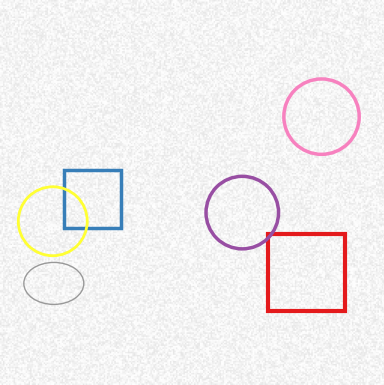[{"shape": "square", "thickness": 3, "radius": 0.5, "center": [0.797, 0.293]}, {"shape": "square", "thickness": 2.5, "radius": 0.37, "center": [0.241, 0.483]}, {"shape": "circle", "thickness": 2.5, "radius": 0.47, "center": [0.629, 0.448]}, {"shape": "circle", "thickness": 2, "radius": 0.45, "center": [0.137, 0.425]}, {"shape": "circle", "thickness": 2.5, "radius": 0.49, "center": [0.835, 0.697]}, {"shape": "oval", "thickness": 1, "radius": 0.39, "center": [0.14, 0.264]}]